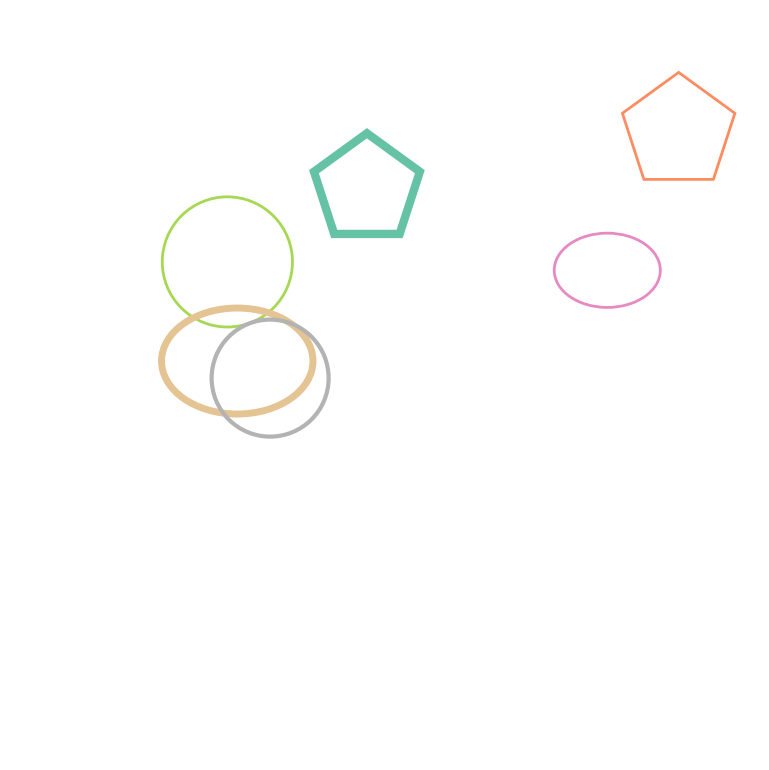[{"shape": "pentagon", "thickness": 3, "radius": 0.36, "center": [0.477, 0.755]}, {"shape": "pentagon", "thickness": 1, "radius": 0.38, "center": [0.881, 0.829]}, {"shape": "oval", "thickness": 1, "radius": 0.34, "center": [0.789, 0.649]}, {"shape": "circle", "thickness": 1, "radius": 0.42, "center": [0.295, 0.66]}, {"shape": "oval", "thickness": 2.5, "radius": 0.49, "center": [0.308, 0.531]}, {"shape": "circle", "thickness": 1.5, "radius": 0.38, "center": [0.351, 0.509]}]